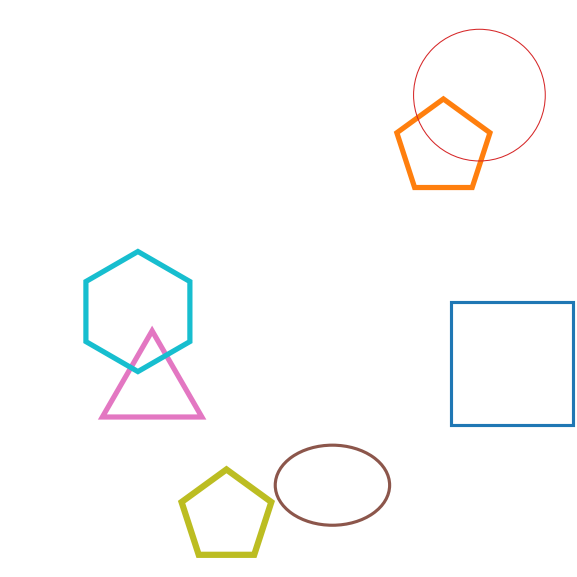[{"shape": "square", "thickness": 1.5, "radius": 0.53, "center": [0.886, 0.37]}, {"shape": "pentagon", "thickness": 2.5, "radius": 0.42, "center": [0.768, 0.743]}, {"shape": "circle", "thickness": 0.5, "radius": 0.57, "center": [0.83, 0.834]}, {"shape": "oval", "thickness": 1.5, "radius": 0.5, "center": [0.576, 0.159]}, {"shape": "triangle", "thickness": 2.5, "radius": 0.5, "center": [0.263, 0.327]}, {"shape": "pentagon", "thickness": 3, "radius": 0.41, "center": [0.392, 0.105]}, {"shape": "hexagon", "thickness": 2.5, "radius": 0.52, "center": [0.239, 0.46]}]